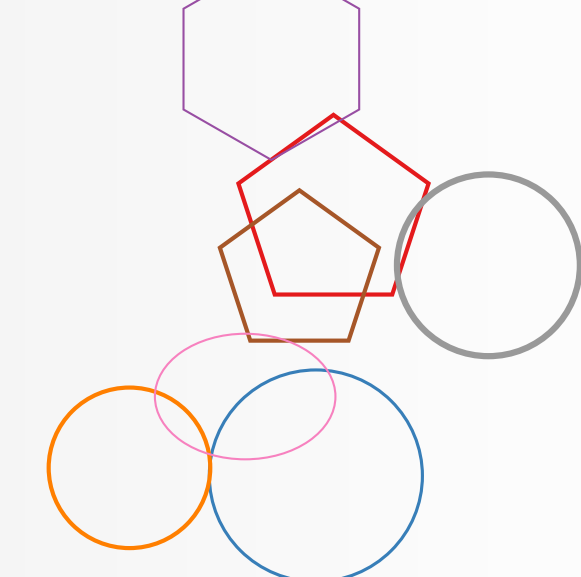[{"shape": "pentagon", "thickness": 2, "radius": 0.86, "center": [0.574, 0.628]}, {"shape": "circle", "thickness": 1.5, "radius": 0.92, "center": [0.543, 0.175]}, {"shape": "hexagon", "thickness": 1, "radius": 0.87, "center": [0.467, 0.897]}, {"shape": "circle", "thickness": 2, "radius": 0.69, "center": [0.223, 0.189]}, {"shape": "pentagon", "thickness": 2, "radius": 0.72, "center": [0.515, 0.526]}, {"shape": "oval", "thickness": 1, "radius": 0.78, "center": [0.422, 0.312]}, {"shape": "circle", "thickness": 3, "radius": 0.79, "center": [0.84, 0.54]}]